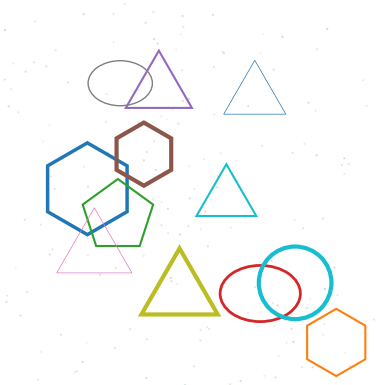[{"shape": "hexagon", "thickness": 2.5, "radius": 0.6, "center": [0.227, 0.51]}, {"shape": "triangle", "thickness": 0.5, "radius": 0.47, "center": [0.662, 0.75]}, {"shape": "hexagon", "thickness": 1.5, "radius": 0.44, "center": [0.873, 0.111]}, {"shape": "pentagon", "thickness": 1.5, "radius": 0.48, "center": [0.306, 0.439]}, {"shape": "oval", "thickness": 2, "radius": 0.52, "center": [0.676, 0.238]}, {"shape": "triangle", "thickness": 1.5, "radius": 0.5, "center": [0.413, 0.769]}, {"shape": "hexagon", "thickness": 3, "radius": 0.41, "center": [0.374, 0.6]}, {"shape": "triangle", "thickness": 0.5, "radius": 0.56, "center": [0.245, 0.348]}, {"shape": "oval", "thickness": 1, "radius": 0.42, "center": [0.312, 0.784]}, {"shape": "triangle", "thickness": 3, "radius": 0.57, "center": [0.466, 0.24]}, {"shape": "triangle", "thickness": 1.5, "radius": 0.45, "center": [0.588, 0.484]}, {"shape": "circle", "thickness": 3, "radius": 0.47, "center": [0.767, 0.265]}]